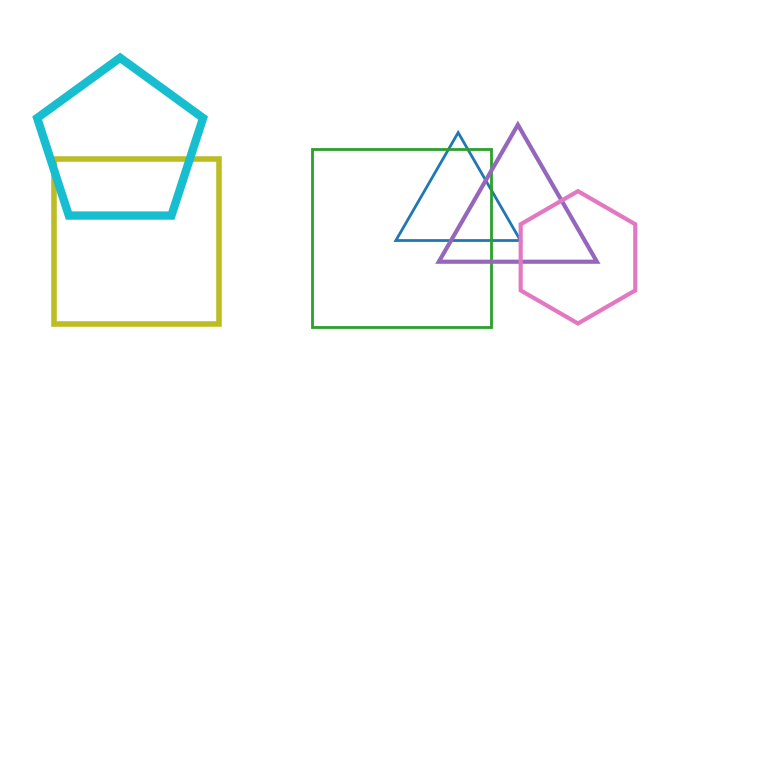[{"shape": "triangle", "thickness": 1, "radius": 0.47, "center": [0.595, 0.734]}, {"shape": "square", "thickness": 1, "radius": 0.58, "center": [0.522, 0.691]}, {"shape": "triangle", "thickness": 1.5, "radius": 0.59, "center": [0.673, 0.719]}, {"shape": "hexagon", "thickness": 1.5, "radius": 0.43, "center": [0.751, 0.666]}, {"shape": "square", "thickness": 2, "radius": 0.53, "center": [0.177, 0.687]}, {"shape": "pentagon", "thickness": 3, "radius": 0.57, "center": [0.156, 0.812]}]